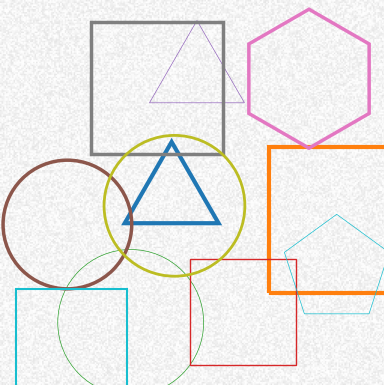[{"shape": "triangle", "thickness": 3, "radius": 0.7, "center": [0.446, 0.491]}, {"shape": "square", "thickness": 3, "radius": 0.95, "center": [0.888, 0.429]}, {"shape": "circle", "thickness": 0.5, "radius": 0.95, "center": [0.339, 0.163]}, {"shape": "square", "thickness": 1, "radius": 0.69, "center": [0.631, 0.19]}, {"shape": "triangle", "thickness": 0.5, "radius": 0.71, "center": [0.512, 0.804]}, {"shape": "circle", "thickness": 2.5, "radius": 0.84, "center": [0.175, 0.417]}, {"shape": "hexagon", "thickness": 2.5, "radius": 0.9, "center": [0.803, 0.796]}, {"shape": "square", "thickness": 2.5, "radius": 0.86, "center": [0.407, 0.772]}, {"shape": "circle", "thickness": 2, "radius": 0.91, "center": [0.453, 0.465]}, {"shape": "pentagon", "thickness": 0.5, "radius": 0.71, "center": [0.875, 0.3]}, {"shape": "square", "thickness": 1.5, "radius": 0.72, "center": [0.186, 0.104]}]